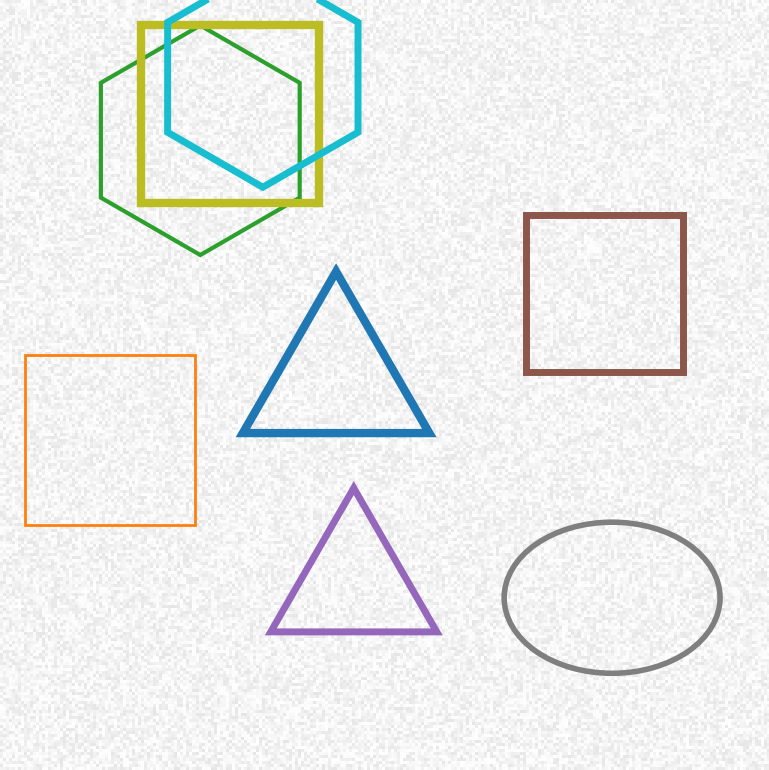[{"shape": "triangle", "thickness": 3, "radius": 0.7, "center": [0.436, 0.507]}, {"shape": "square", "thickness": 1, "radius": 0.55, "center": [0.143, 0.428]}, {"shape": "hexagon", "thickness": 1.5, "radius": 0.75, "center": [0.26, 0.818]}, {"shape": "triangle", "thickness": 2.5, "radius": 0.62, "center": [0.459, 0.242]}, {"shape": "square", "thickness": 2.5, "radius": 0.51, "center": [0.785, 0.619]}, {"shape": "oval", "thickness": 2, "radius": 0.7, "center": [0.795, 0.224]}, {"shape": "square", "thickness": 3, "radius": 0.58, "center": [0.299, 0.852]}, {"shape": "hexagon", "thickness": 2.5, "radius": 0.71, "center": [0.341, 0.9]}]